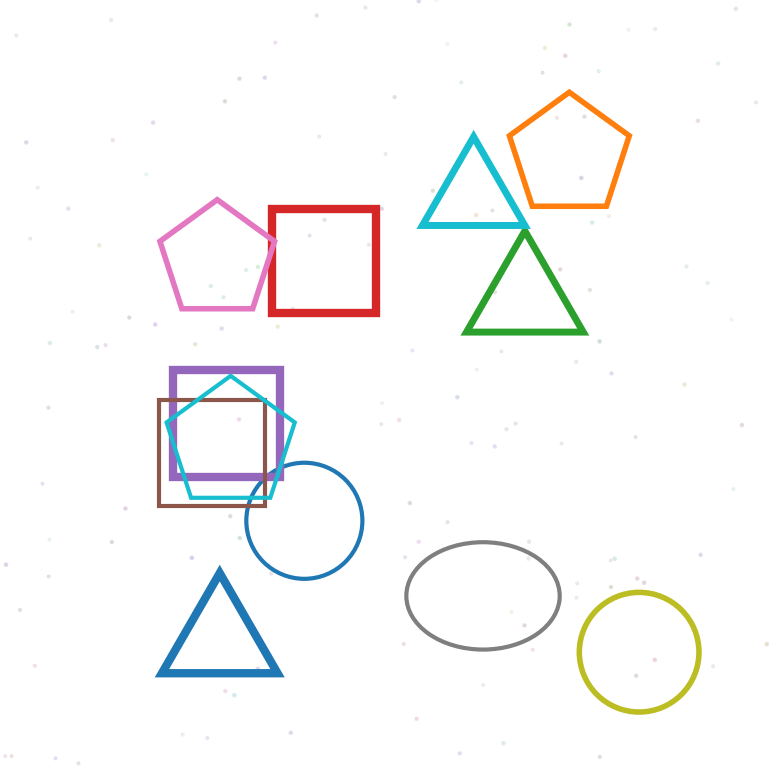[{"shape": "triangle", "thickness": 3, "radius": 0.43, "center": [0.285, 0.169]}, {"shape": "circle", "thickness": 1.5, "radius": 0.38, "center": [0.395, 0.324]}, {"shape": "pentagon", "thickness": 2, "radius": 0.41, "center": [0.739, 0.798]}, {"shape": "triangle", "thickness": 2.5, "radius": 0.44, "center": [0.682, 0.612]}, {"shape": "square", "thickness": 3, "radius": 0.34, "center": [0.42, 0.661]}, {"shape": "square", "thickness": 3, "radius": 0.35, "center": [0.294, 0.45]}, {"shape": "square", "thickness": 1.5, "radius": 0.34, "center": [0.275, 0.412]}, {"shape": "pentagon", "thickness": 2, "radius": 0.39, "center": [0.282, 0.662]}, {"shape": "oval", "thickness": 1.5, "radius": 0.5, "center": [0.627, 0.226]}, {"shape": "circle", "thickness": 2, "radius": 0.39, "center": [0.83, 0.153]}, {"shape": "pentagon", "thickness": 1.5, "radius": 0.44, "center": [0.3, 0.424]}, {"shape": "triangle", "thickness": 2.5, "radius": 0.38, "center": [0.615, 0.746]}]